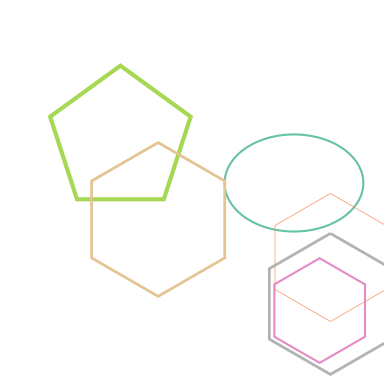[{"shape": "oval", "thickness": 1.5, "radius": 0.9, "center": [0.764, 0.525]}, {"shape": "hexagon", "thickness": 0.5, "radius": 0.83, "center": [0.858, 0.331]}, {"shape": "hexagon", "thickness": 1.5, "radius": 0.68, "center": [0.83, 0.193]}, {"shape": "pentagon", "thickness": 3, "radius": 0.96, "center": [0.313, 0.638]}, {"shape": "hexagon", "thickness": 2, "radius": 1.0, "center": [0.411, 0.43]}, {"shape": "hexagon", "thickness": 2, "radius": 0.92, "center": [0.858, 0.211]}]